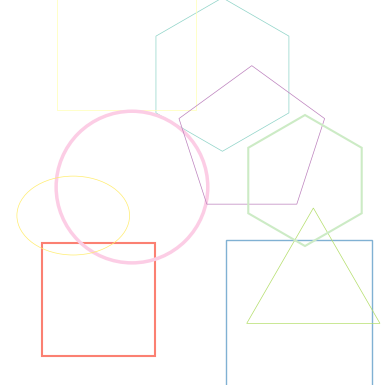[{"shape": "hexagon", "thickness": 0.5, "radius": 1.0, "center": [0.578, 0.806]}, {"shape": "square", "thickness": 0.5, "radius": 0.9, "center": [0.329, 0.895]}, {"shape": "square", "thickness": 1.5, "radius": 0.73, "center": [0.256, 0.222]}, {"shape": "square", "thickness": 1, "radius": 0.95, "center": [0.776, 0.187]}, {"shape": "triangle", "thickness": 0.5, "radius": 1.0, "center": [0.814, 0.26]}, {"shape": "circle", "thickness": 2.5, "radius": 0.98, "center": [0.343, 0.514]}, {"shape": "pentagon", "thickness": 0.5, "radius": 0.99, "center": [0.654, 0.631]}, {"shape": "hexagon", "thickness": 1.5, "radius": 0.85, "center": [0.792, 0.531]}, {"shape": "oval", "thickness": 0.5, "radius": 0.73, "center": [0.19, 0.44]}]